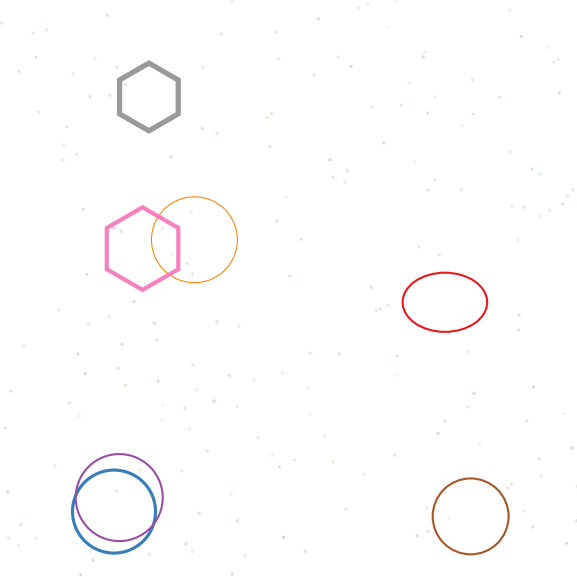[{"shape": "oval", "thickness": 1, "radius": 0.37, "center": [0.77, 0.476]}, {"shape": "circle", "thickness": 1.5, "radius": 0.36, "center": [0.197, 0.113]}, {"shape": "circle", "thickness": 1, "radius": 0.38, "center": [0.206, 0.138]}, {"shape": "circle", "thickness": 0.5, "radius": 0.37, "center": [0.337, 0.584]}, {"shape": "circle", "thickness": 1, "radius": 0.33, "center": [0.815, 0.105]}, {"shape": "hexagon", "thickness": 2, "radius": 0.36, "center": [0.247, 0.569]}, {"shape": "hexagon", "thickness": 2.5, "radius": 0.29, "center": [0.258, 0.831]}]